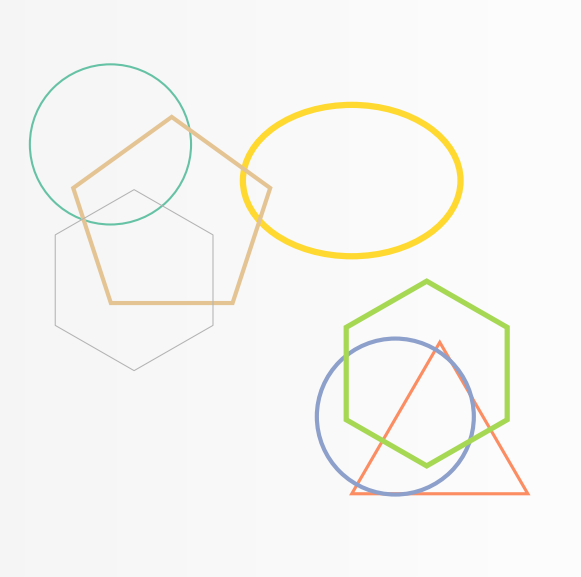[{"shape": "circle", "thickness": 1, "radius": 0.69, "center": [0.19, 0.749]}, {"shape": "triangle", "thickness": 1.5, "radius": 0.87, "center": [0.757, 0.232]}, {"shape": "circle", "thickness": 2, "radius": 0.68, "center": [0.68, 0.278]}, {"shape": "hexagon", "thickness": 2.5, "radius": 0.8, "center": [0.734, 0.352]}, {"shape": "oval", "thickness": 3, "radius": 0.94, "center": [0.605, 0.686]}, {"shape": "pentagon", "thickness": 2, "radius": 0.89, "center": [0.295, 0.618]}, {"shape": "hexagon", "thickness": 0.5, "radius": 0.78, "center": [0.231, 0.514]}]